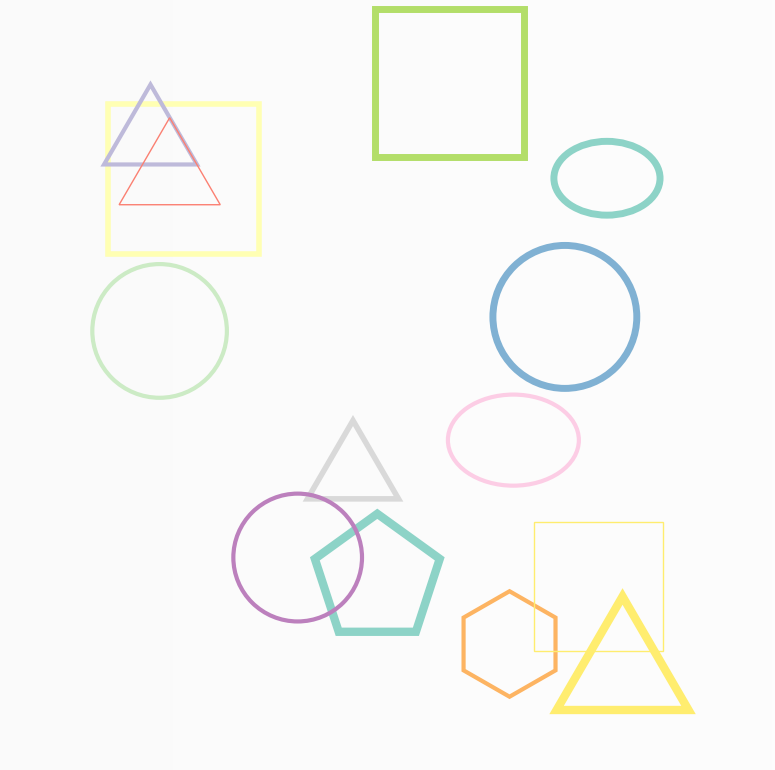[{"shape": "oval", "thickness": 2.5, "radius": 0.34, "center": [0.783, 0.769]}, {"shape": "pentagon", "thickness": 3, "radius": 0.42, "center": [0.487, 0.248]}, {"shape": "square", "thickness": 2, "radius": 0.49, "center": [0.237, 0.767]}, {"shape": "triangle", "thickness": 1.5, "radius": 0.35, "center": [0.194, 0.821]}, {"shape": "triangle", "thickness": 0.5, "radius": 0.38, "center": [0.219, 0.772]}, {"shape": "circle", "thickness": 2.5, "radius": 0.46, "center": [0.729, 0.588]}, {"shape": "hexagon", "thickness": 1.5, "radius": 0.34, "center": [0.657, 0.164]}, {"shape": "square", "thickness": 2.5, "radius": 0.48, "center": [0.58, 0.892]}, {"shape": "oval", "thickness": 1.5, "radius": 0.42, "center": [0.662, 0.428]}, {"shape": "triangle", "thickness": 2, "radius": 0.34, "center": [0.455, 0.386]}, {"shape": "circle", "thickness": 1.5, "radius": 0.42, "center": [0.384, 0.276]}, {"shape": "circle", "thickness": 1.5, "radius": 0.43, "center": [0.206, 0.57]}, {"shape": "square", "thickness": 0.5, "radius": 0.42, "center": [0.772, 0.238]}, {"shape": "triangle", "thickness": 3, "radius": 0.49, "center": [0.803, 0.127]}]